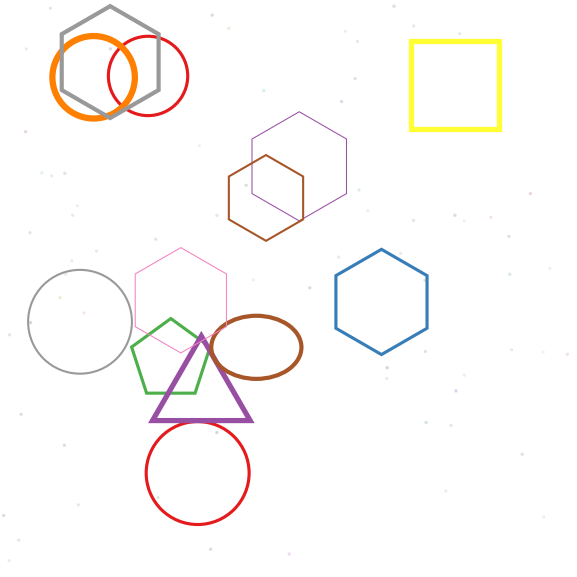[{"shape": "circle", "thickness": 1.5, "radius": 0.45, "center": [0.342, 0.18]}, {"shape": "circle", "thickness": 1.5, "radius": 0.34, "center": [0.256, 0.868]}, {"shape": "hexagon", "thickness": 1.5, "radius": 0.46, "center": [0.661, 0.476]}, {"shape": "pentagon", "thickness": 1.5, "radius": 0.36, "center": [0.296, 0.376]}, {"shape": "triangle", "thickness": 2.5, "radius": 0.49, "center": [0.349, 0.32]}, {"shape": "hexagon", "thickness": 0.5, "radius": 0.47, "center": [0.518, 0.711]}, {"shape": "circle", "thickness": 3, "radius": 0.36, "center": [0.162, 0.865]}, {"shape": "square", "thickness": 2.5, "radius": 0.38, "center": [0.788, 0.852]}, {"shape": "hexagon", "thickness": 1, "radius": 0.37, "center": [0.461, 0.656]}, {"shape": "oval", "thickness": 2, "radius": 0.39, "center": [0.444, 0.398]}, {"shape": "hexagon", "thickness": 0.5, "radius": 0.46, "center": [0.313, 0.479]}, {"shape": "circle", "thickness": 1, "radius": 0.45, "center": [0.139, 0.442]}, {"shape": "hexagon", "thickness": 2, "radius": 0.48, "center": [0.191, 0.892]}]